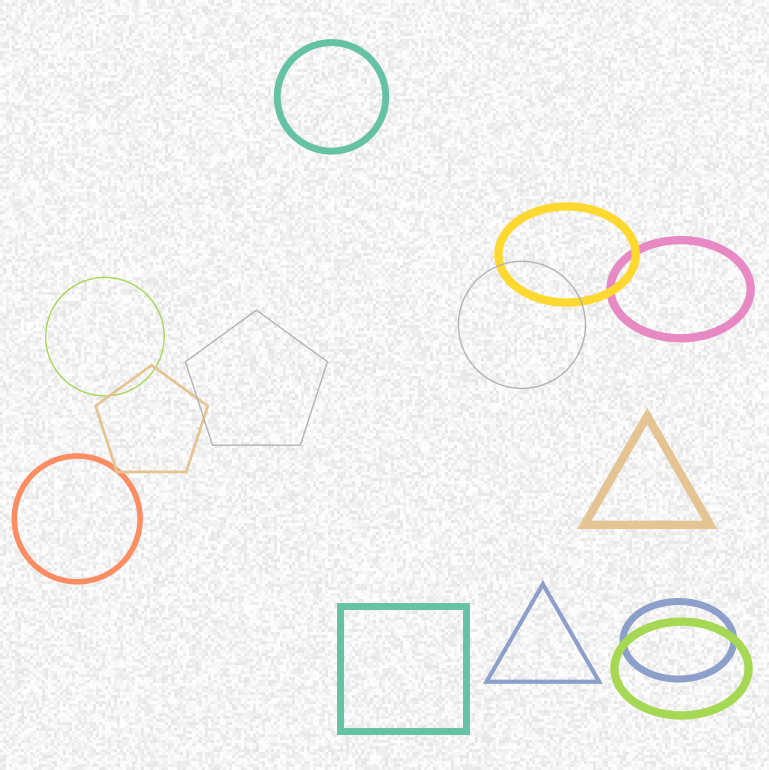[{"shape": "circle", "thickness": 2.5, "radius": 0.35, "center": [0.431, 0.874]}, {"shape": "square", "thickness": 2.5, "radius": 0.41, "center": [0.523, 0.132]}, {"shape": "circle", "thickness": 2, "radius": 0.41, "center": [0.1, 0.326]}, {"shape": "triangle", "thickness": 1.5, "radius": 0.42, "center": [0.705, 0.157]}, {"shape": "oval", "thickness": 2.5, "radius": 0.36, "center": [0.881, 0.168]}, {"shape": "oval", "thickness": 3, "radius": 0.46, "center": [0.884, 0.624]}, {"shape": "oval", "thickness": 3, "radius": 0.44, "center": [0.885, 0.132]}, {"shape": "circle", "thickness": 0.5, "radius": 0.38, "center": [0.136, 0.563]}, {"shape": "oval", "thickness": 3, "radius": 0.45, "center": [0.736, 0.669]}, {"shape": "triangle", "thickness": 3, "radius": 0.47, "center": [0.841, 0.366]}, {"shape": "pentagon", "thickness": 1, "radius": 0.38, "center": [0.197, 0.449]}, {"shape": "pentagon", "thickness": 0.5, "radius": 0.48, "center": [0.333, 0.5]}, {"shape": "circle", "thickness": 0.5, "radius": 0.41, "center": [0.678, 0.578]}]